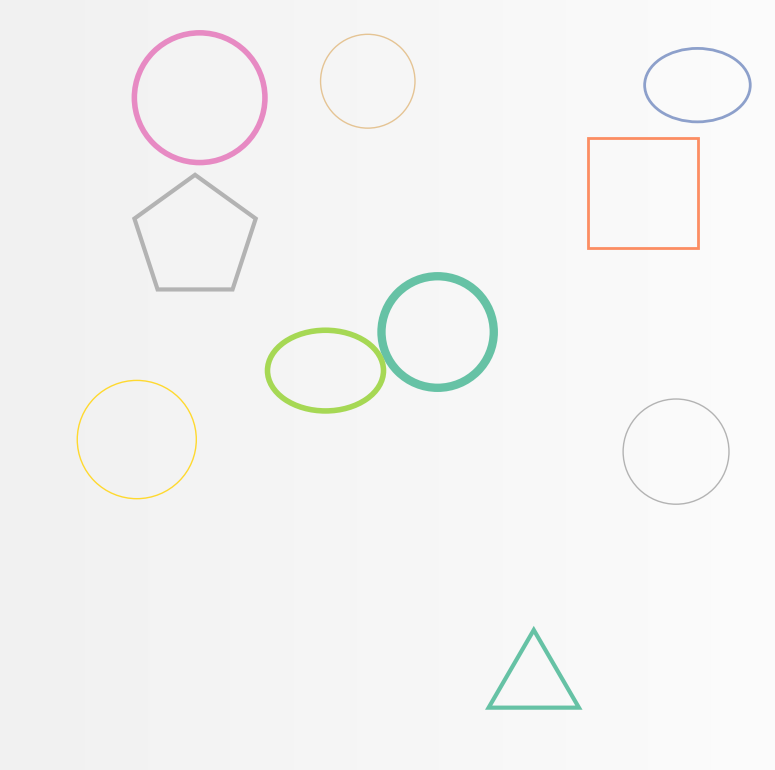[{"shape": "circle", "thickness": 3, "radius": 0.36, "center": [0.565, 0.569]}, {"shape": "triangle", "thickness": 1.5, "radius": 0.34, "center": [0.689, 0.115]}, {"shape": "square", "thickness": 1, "radius": 0.36, "center": [0.83, 0.749]}, {"shape": "oval", "thickness": 1, "radius": 0.34, "center": [0.9, 0.889]}, {"shape": "circle", "thickness": 2, "radius": 0.42, "center": [0.258, 0.873]}, {"shape": "oval", "thickness": 2, "radius": 0.37, "center": [0.42, 0.519]}, {"shape": "circle", "thickness": 0.5, "radius": 0.38, "center": [0.176, 0.429]}, {"shape": "circle", "thickness": 0.5, "radius": 0.3, "center": [0.475, 0.895]}, {"shape": "pentagon", "thickness": 1.5, "radius": 0.41, "center": [0.252, 0.691]}, {"shape": "circle", "thickness": 0.5, "radius": 0.34, "center": [0.872, 0.413]}]